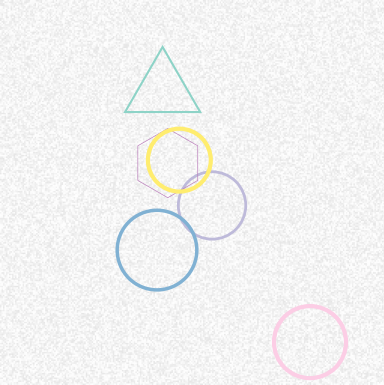[{"shape": "triangle", "thickness": 1.5, "radius": 0.56, "center": [0.422, 0.765]}, {"shape": "circle", "thickness": 2, "radius": 0.44, "center": [0.551, 0.466]}, {"shape": "circle", "thickness": 2.5, "radius": 0.52, "center": [0.408, 0.35]}, {"shape": "circle", "thickness": 3, "radius": 0.47, "center": [0.805, 0.111]}, {"shape": "hexagon", "thickness": 0.5, "radius": 0.45, "center": [0.436, 0.576]}, {"shape": "circle", "thickness": 3, "radius": 0.41, "center": [0.466, 0.584]}]